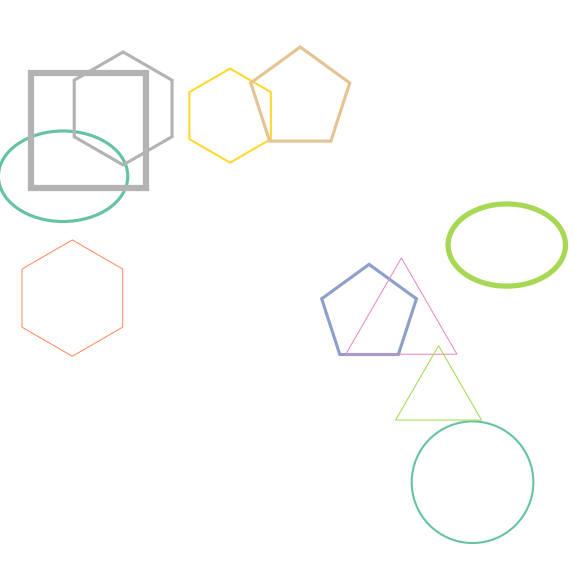[{"shape": "oval", "thickness": 1.5, "radius": 0.56, "center": [0.109, 0.694]}, {"shape": "circle", "thickness": 1, "radius": 0.53, "center": [0.818, 0.164]}, {"shape": "hexagon", "thickness": 0.5, "radius": 0.5, "center": [0.125, 0.483]}, {"shape": "pentagon", "thickness": 1.5, "radius": 0.43, "center": [0.639, 0.455]}, {"shape": "triangle", "thickness": 0.5, "radius": 0.56, "center": [0.695, 0.441]}, {"shape": "triangle", "thickness": 0.5, "radius": 0.43, "center": [0.759, 0.315]}, {"shape": "oval", "thickness": 2.5, "radius": 0.51, "center": [0.878, 0.575]}, {"shape": "hexagon", "thickness": 1, "radius": 0.41, "center": [0.398, 0.799]}, {"shape": "pentagon", "thickness": 1.5, "radius": 0.45, "center": [0.52, 0.828]}, {"shape": "hexagon", "thickness": 1.5, "radius": 0.49, "center": [0.213, 0.811]}, {"shape": "square", "thickness": 3, "radius": 0.5, "center": [0.154, 0.773]}]